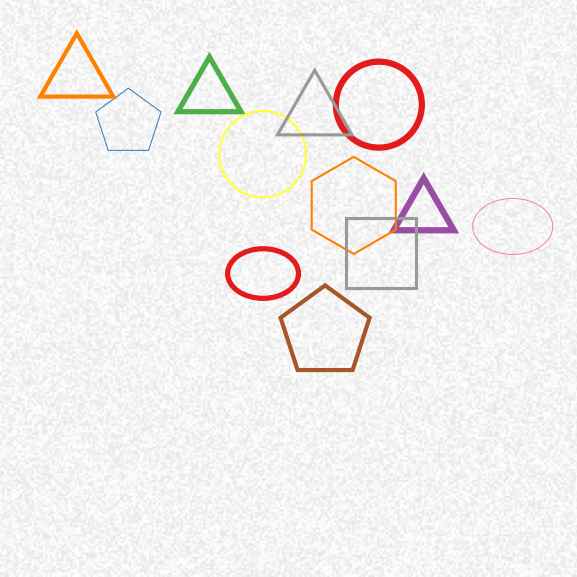[{"shape": "oval", "thickness": 2.5, "radius": 0.31, "center": [0.456, 0.525]}, {"shape": "circle", "thickness": 3, "radius": 0.37, "center": [0.656, 0.818]}, {"shape": "pentagon", "thickness": 0.5, "radius": 0.3, "center": [0.222, 0.787]}, {"shape": "triangle", "thickness": 2.5, "radius": 0.32, "center": [0.363, 0.837]}, {"shape": "triangle", "thickness": 3, "radius": 0.3, "center": [0.734, 0.63]}, {"shape": "triangle", "thickness": 2, "radius": 0.37, "center": [0.133, 0.868]}, {"shape": "hexagon", "thickness": 1, "radius": 0.42, "center": [0.613, 0.643]}, {"shape": "circle", "thickness": 1, "radius": 0.37, "center": [0.455, 0.732]}, {"shape": "pentagon", "thickness": 2, "radius": 0.41, "center": [0.563, 0.424]}, {"shape": "oval", "thickness": 0.5, "radius": 0.35, "center": [0.888, 0.607]}, {"shape": "square", "thickness": 1.5, "radius": 0.31, "center": [0.66, 0.561]}, {"shape": "triangle", "thickness": 1.5, "radius": 0.37, "center": [0.545, 0.803]}]